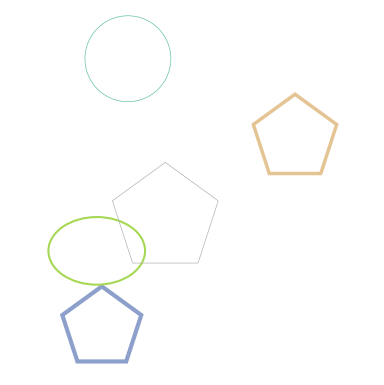[{"shape": "circle", "thickness": 0.5, "radius": 0.56, "center": [0.332, 0.847]}, {"shape": "pentagon", "thickness": 3, "radius": 0.54, "center": [0.264, 0.148]}, {"shape": "oval", "thickness": 1.5, "radius": 0.63, "center": [0.251, 0.348]}, {"shape": "pentagon", "thickness": 2.5, "radius": 0.57, "center": [0.766, 0.641]}, {"shape": "pentagon", "thickness": 0.5, "radius": 0.72, "center": [0.429, 0.434]}]